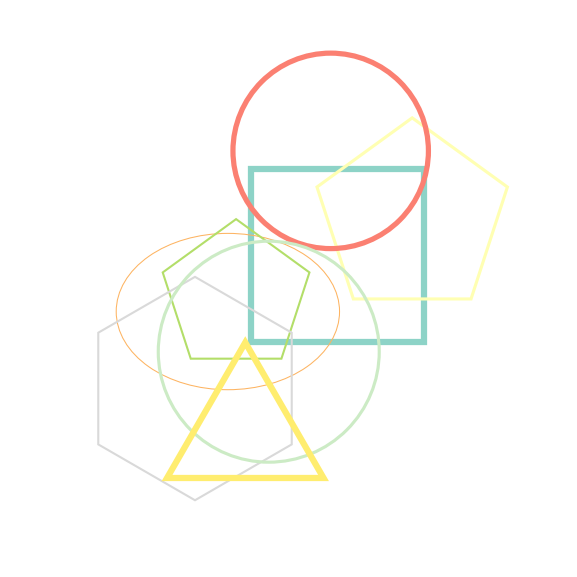[{"shape": "square", "thickness": 3, "radius": 0.75, "center": [0.584, 0.557]}, {"shape": "pentagon", "thickness": 1.5, "radius": 0.87, "center": [0.714, 0.622]}, {"shape": "circle", "thickness": 2.5, "radius": 0.85, "center": [0.573, 0.738]}, {"shape": "oval", "thickness": 0.5, "radius": 0.97, "center": [0.395, 0.46]}, {"shape": "pentagon", "thickness": 1, "radius": 0.67, "center": [0.409, 0.486]}, {"shape": "hexagon", "thickness": 1, "radius": 0.97, "center": [0.338, 0.326]}, {"shape": "circle", "thickness": 1.5, "radius": 0.96, "center": [0.465, 0.39]}, {"shape": "triangle", "thickness": 3, "radius": 0.78, "center": [0.425, 0.25]}]